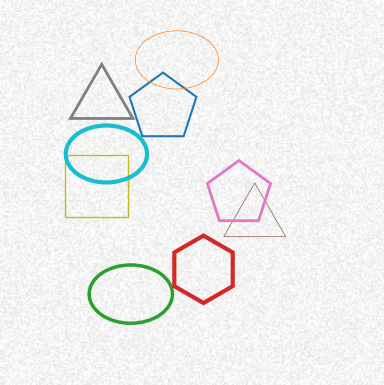[{"shape": "pentagon", "thickness": 1.5, "radius": 0.46, "center": [0.423, 0.72]}, {"shape": "oval", "thickness": 0.5, "radius": 0.54, "center": [0.459, 0.844]}, {"shape": "oval", "thickness": 2.5, "radius": 0.54, "center": [0.34, 0.236]}, {"shape": "hexagon", "thickness": 3, "radius": 0.44, "center": [0.529, 0.3]}, {"shape": "triangle", "thickness": 0.5, "radius": 0.47, "center": [0.662, 0.432]}, {"shape": "pentagon", "thickness": 2, "radius": 0.43, "center": [0.621, 0.497]}, {"shape": "triangle", "thickness": 2, "radius": 0.47, "center": [0.264, 0.739]}, {"shape": "square", "thickness": 1, "radius": 0.41, "center": [0.251, 0.516]}, {"shape": "oval", "thickness": 3, "radius": 0.53, "center": [0.276, 0.6]}]